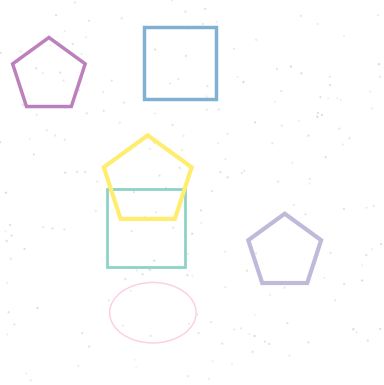[{"shape": "square", "thickness": 2, "radius": 0.51, "center": [0.379, 0.408]}, {"shape": "pentagon", "thickness": 3, "radius": 0.5, "center": [0.74, 0.345]}, {"shape": "square", "thickness": 2.5, "radius": 0.47, "center": [0.468, 0.836]}, {"shape": "oval", "thickness": 1, "radius": 0.56, "center": [0.397, 0.188]}, {"shape": "pentagon", "thickness": 2.5, "radius": 0.5, "center": [0.127, 0.803]}, {"shape": "pentagon", "thickness": 3, "radius": 0.6, "center": [0.384, 0.529]}]